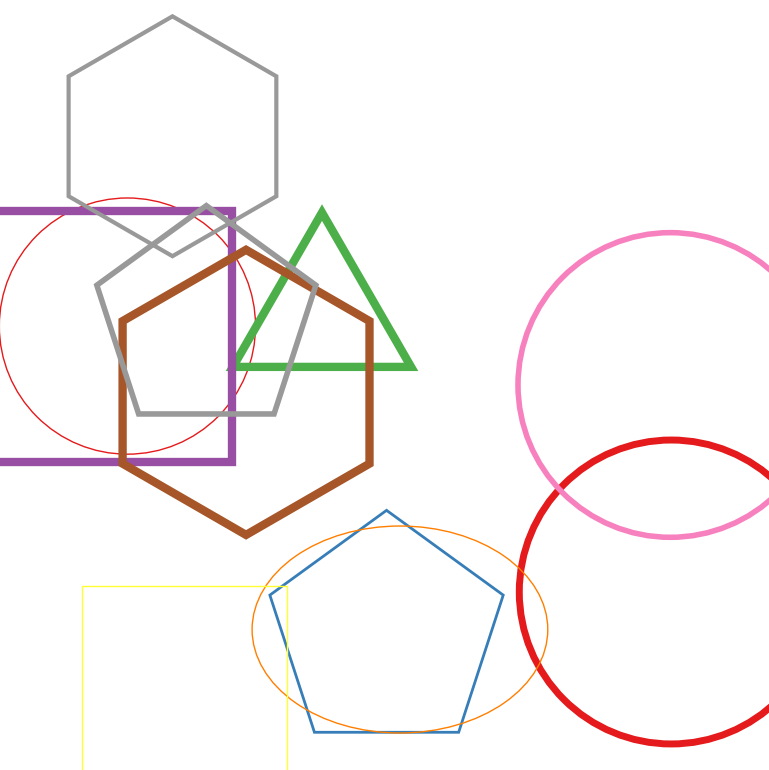[{"shape": "circle", "thickness": 0.5, "radius": 0.83, "center": [0.165, 0.577]}, {"shape": "circle", "thickness": 2.5, "radius": 0.99, "center": [0.872, 0.231]}, {"shape": "pentagon", "thickness": 1, "radius": 0.8, "center": [0.502, 0.178]}, {"shape": "triangle", "thickness": 3, "radius": 0.67, "center": [0.418, 0.59]}, {"shape": "square", "thickness": 3, "radius": 0.81, "center": [0.138, 0.564]}, {"shape": "oval", "thickness": 0.5, "radius": 0.96, "center": [0.519, 0.182]}, {"shape": "square", "thickness": 0.5, "radius": 0.67, "center": [0.24, 0.106]}, {"shape": "hexagon", "thickness": 3, "radius": 0.93, "center": [0.32, 0.49]}, {"shape": "circle", "thickness": 2, "radius": 0.99, "center": [0.871, 0.5]}, {"shape": "hexagon", "thickness": 1.5, "radius": 0.78, "center": [0.224, 0.823]}, {"shape": "pentagon", "thickness": 2, "radius": 0.75, "center": [0.268, 0.583]}]